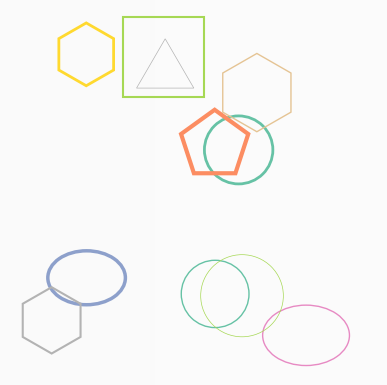[{"shape": "circle", "thickness": 1, "radius": 0.44, "center": [0.555, 0.237]}, {"shape": "circle", "thickness": 2, "radius": 0.44, "center": [0.616, 0.611]}, {"shape": "pentagon", "thickness": 3, "radius": 0.46, "center": [0.554, 0.624]}, {"shape": "oval", "thickness": 2.5, "radius": 0.5, "center": [0.224, 0.279]}, {"shape": "oval", "thickness": 1, "radius": 0.56, "center": [0.79, 0.129]}, {"shape": "square", "thickness": 1.5, "radius": 0.52, "center": [0.422, 0.852]}, {"shape": "circle", "thickness": 0.5, "radius": 0.53, "center": [0.625, 0.232]}, {"shape": "hexagon", "thickness": 2, "radius": 0.41, "center": [0.223, 0.859]}, {"shape": "hexagon", "thickness": 1, "radius": 0.51, "center": [0.663, 0.759]}, {"shape": "triangle", "thickness": 0.5, "radius": 0.43, "center": [0.426, 0.814]}, {"shape": "hexagon", "thickness": 1.5, "radius": 0.43, "center": [0.133, 0.168]}]